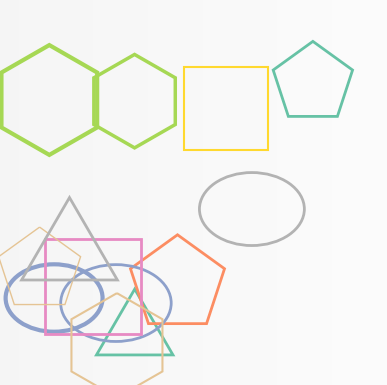[{"shape": "triangle", "thickness": 2, "radius": 0.57, "center": [0.348, 0.135]}, {"shape": "pentagon", "thickness": 2, "radius": 0.54, "center": [0.807, 0.785]}, {"shape": "pentagon", "thickness": 2, "radius": 0.64, "center": [0.458, 0.263]}, {"shape": "oval", "thickness": 2, "radius": 0.71, "center": [0.299, 0.213]}, {"shape": "oval", "thickness": 3, "radius": 0.63, "center": [0.14, 0.226]}, {"shape": "square", "thickness": 2, "radius": 0.62, "center": [0.241, 0.257]}, {"shape": "hexagon", "thickness": 3, "radius": 0.71, "center": [0.127, 0.74]}, {"shape": "hexagon", "thickness": 2.5, "radius": 0.61, "center": [0.347, 0.737]}, {"shape": "square", "thickness": 1.5, "radius": 0.54, "center": [0.583, 0.718]}, {"shape": "pentagon", "thickness": 1, "radius": 0.56, "center": [0.102, 0.299]}, {"shape": "hexagon", "thickness": 1.5, "radius": 0.68, "center": [0.302, 0.103]}, {"shape": "triangle", "thickness": 2, "radius": 0.71, "center": [0.179, 0.344]}, {"shape": "oval", "thickness": 2, "radius": 0.68, "center": [0.65, 0.457]}]